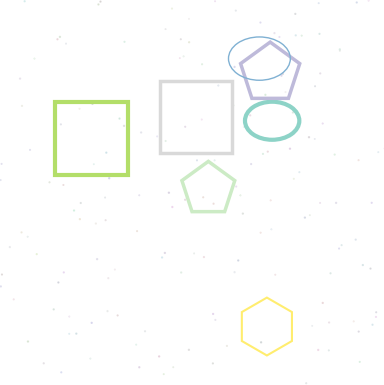[{"shape": "oval", "thickness": 3, "radius": 0.35, "center": [0.707, 0.686]}, {"shape": "pentagon", "thickness": 2.5, "radius": 0.4, "center": [0.702, 0.81]}, {"shape": "oval", "thickness": 1, "radius": 0.4, "center": [0.674, 0.848]}, {"shape": "square", "thickness": 3, "radius": 0.48, "center": [0.237, 0.64]}, {"shape": "square", "thickness": 2.5, "radius": 0.47, "center": [0.509, 0.697]}, {"shape": "pentagon", "thickness": 2.5, "radius": 0.36, "center": [0.541, 0.509]}, {"shape": "hexagon", "thickness": 1.5, "radius": 0.38, "center": [0.693, 0.152]}]